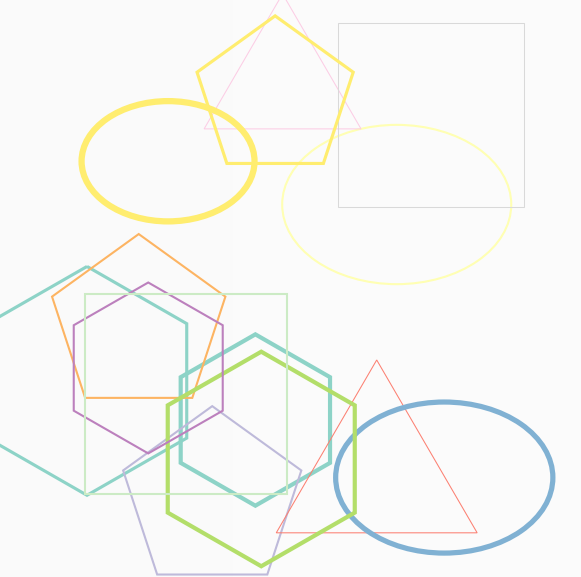[{"shape": "hexagon", "thickness": 2, "radius": 0.74, "center": [0.439, 0.272]}, {"shape": "hexagon", "thickness": 1.5, "radius": 0.99, "center": [0.15, 0.34]}, {"shape": "oval", "thickness": 1, "radius": 0.99, "center": [0.683, 0.645]}, {"shape": "pentagon", "thickness": 1, "radius": 0.81, "center": [0.365, 0.135]}, {"shape": "triangle", "thickness": 0.5, "radius": 1.0, "center": [0.648, 0.176]}, {"shape": "oval", "thickness": 2.5, "radius": 0.93, "center": [0.764, 0.172]}, {"shape": "pentagon", "thickness": 1, "radius": 0.78, "center": [0.239, 0.437]}, {"shape": "hexagon", "thickness": 2, "radius": 0.93, "center": [0.449, 0.204]}, {"shape": "triangle", "thickness": 0.5, "radius": 0.78, "center": [0.486, 0.854]}, {"shape": "square", "thickness": 0.5, "radius": 0.8, "center": [0.741, 0.8]}, {"shape": "hexagon", "thickness": 1, "radius": 0.74, "center": [0.255, 0.362]}, {"shape": "square", "thickness": 1, "radius": 0.87, "center": [0.32, 0.317]}, {"shape": "oval", "thickness": 3, "radius": 0.74, "center": [0.289, 0.72]}, {"shape": "pentagon", "thickness": 1.5, "radius": 0.71, "center": [0.473, 0.83]}]